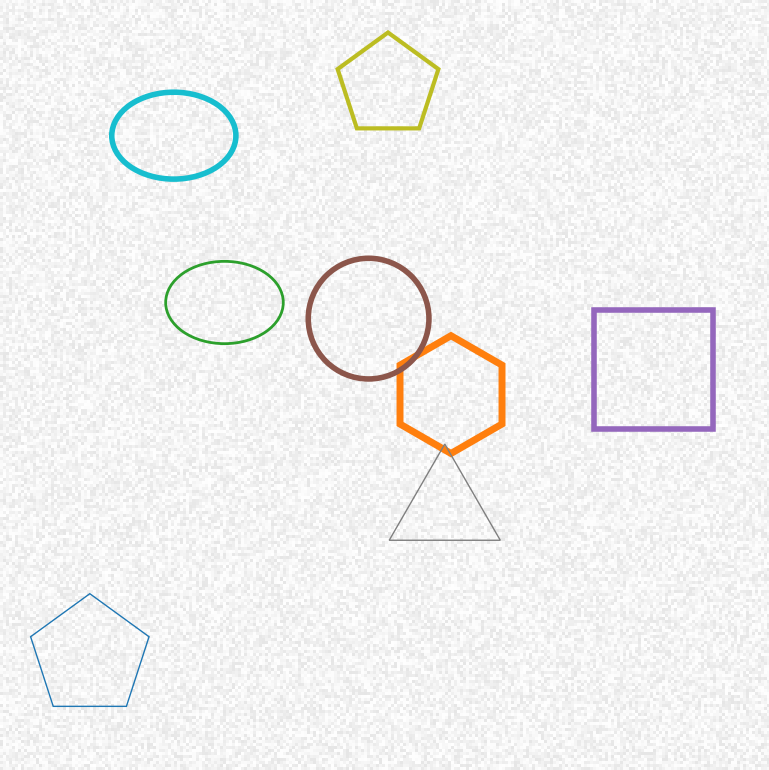[{"shape": "pentagon", "thickness": 0.5, "radius": 0.4, "center": [0.117, 0.148]}, {"shape": "hexagon", "thickness": 2.5, "radius": 0.38, "center": [0.586, 0.488]}, {"shape": "oval", "thickness": 1, "radius": 0.38, "center": [0.292, 0.607]}, {"shape": "square", "thickness": 2, "radius": 0.39, "center": [0.849, 0.52]}, {"shape": "circle", "thickness": 2, "radius": 0.39, "center": [0.479, 0.586]}, {"shape": "triangle", "thickness": 0.5, "radius": 0.42, "center": [0.578, 0.34]}, {"shape": "pentagon", "thickness": 1.5, "radius": 0.34, "center": [0.504, 0.889]}, {"shape": "oval", "thickness": 2, "radius": 0.4, "center": [0.226, 0.824]}]